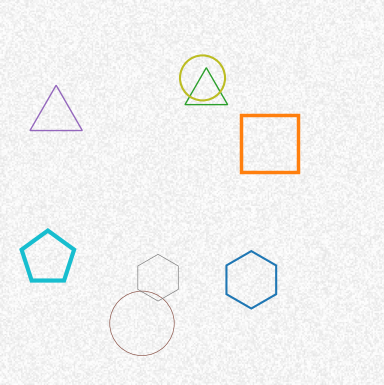[{"shape": "hexagon", "thickness": 1.5, "radius": 0.37, "center": [0.653, 0.273]}, {"shape": "square", "thickness": 2.5, "radius": 0.37, "center": [0.7, 0.627]}, {"shape": "triangle", "thickness": 1, "radius": 0.32, "center": [0.536, 0.76]}, {"shape": "triangle", "thickness": 1, "radius": 0.39, "center": [0.146, 0.7]}, {"shape": "circle", "thickness": 0.5, "radius": 0.42, "center": [0.369, 0.16]}, {"shape": "hexagon", "thickness": 0.5, "radius": 0.3, "center": [0.411, 0.279]}, {"shape": "circle", "thickness": 1.5, "radius": 0.29, "center": [0.526, 0.798]}, {"shape": "pentagon", "thickness": 3, "radius": 0.36, "center": [0.124, 0.329]}]